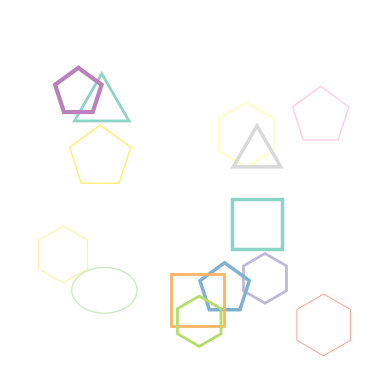[{"shape": "square", "thickness": 2.5, "radius": 0.33, "center": [0.668, 0.418]}, {"shape": "triangle", "thickness": 2, "radius": 0.41, "center": [0.264, 0.727]}, {"shape": "hexagon", "thickness": 1, "radius": 0.42, "center": [0.639, 0.65]}, {"shape": "hexagon", "thickness": 2, "radius": 0.32, "center": [0.688, 0.277]}, {"shape": "hexagon", "thickness": 0.5, "radius": 0.4, "center": [0.841, 0.156]}, {"shape": "pentagon", "thickness": 2.5, "radius": 0.34, "center": [0.583, 0.25]}, {"shape": "square", "thickness": 2, "radius": 0.34, "center": [0.513, 0.22]}, {"shape": "hexagon", "thickness": 2, "radius": 0.33, "center": [0.517, 0.166]}, {"shape": "pentagon", "thickness": 1, "radius": 0.38, "center": [0.833, 0.699]}, {"shape": "triangle", "thickness": 2.5, "radius": 0.36, "center": [0.668, 0.602]}, {"shape": "pentagon", "thickness": 3, "radius": 0.32, "center": [0.203, 0.76]}, {"shape": "oval", "thickness": 1, "radius": 0.42, "center": [0.271, 0.246]}, {"shape": "hexagon", "thickness": 0.5, "radius": 0.37, "center": [0.164, 0.339]}, {"shape": "pentagon", "thickness": 1, "radius": 0.42, "center": [0.26, 0.592]}]